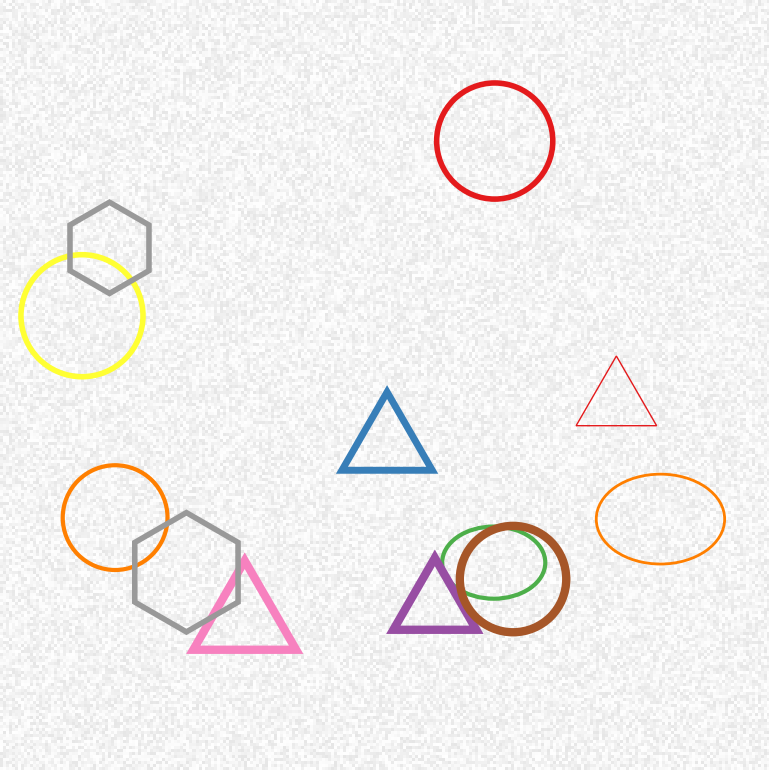[{"shape": "circle", "thickness": 2, "radius": 0.38, "center": [0.642, 0.817]}, {"shape": "triangle", "thickness": 0.5, "radius": 0.3, "center": [0.8, 0.477]}, {"shape": "triangle", "thickness": 2.5, "radius": 0.34, "center": [0.503, 0.423]}, {"shape": "oval", "thickness": 1.5, "radius": 0.33, "center": [0.641, 0.269]}, {"shape": "triangle", "thickness": 3, "radius": 0.31, "center": [0.565, 0.213]}, {"shape": "circle", "thickness": 1.5, "radius": 0.34, "center": [0.15, 0.328]}, {"shape": "oval", "thickness": 1, "radius": 0.42, "center": [0.858, 0.326]}, {"shape": "circle", "thickness": 2, "radius": 0.4, "center": [0.106, 0.59]}, {"shape": "circle", "thickness": 3, "radius": 0.35, "center": [0.666, 0.248]}, {"shape": "triangle", "thickness": 3, "radius": 0.39, "center": [0.318, 0.195]}, {"shape": "hexagon", "thickness": 2, "radius": 0.39, "center": [0.242, 0.257]}, {"shape": "hexagon", "thickness": 2, "radius": 0.3, "center": [0.142, 0.678]}]